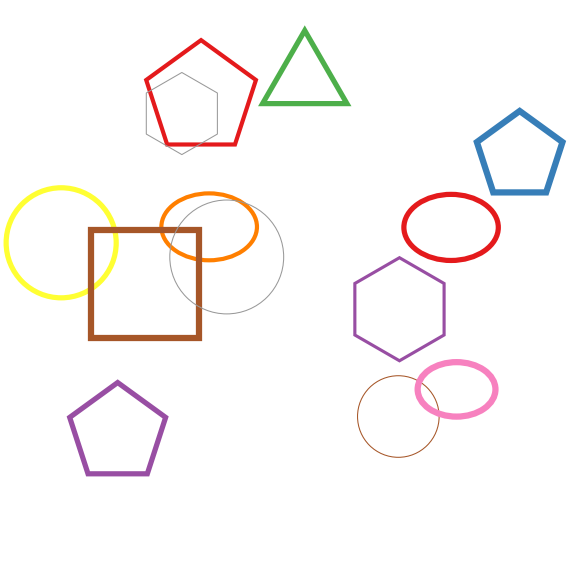[{"shape": "pentagon", "thickness": 2, "radius": 0.5, "center": [0.348, 0.83]}, {"shape": "oval", "thickness": 2.5, "radius": 0.41, "center": [0.781, 0.605]}, {"shape": "pentagon", "thickness": 3, "radius": 0.39, "center": [0.9, 0.729]}, {"shape": "triangle", "thickness": 2.5, "radius": 0.42, "center": [0.528, 0.862]}, {"shape": "hexagon", "thickness": 1.5, "radius": 0.45, "center": [0.692, 0.464]}, {"shape": "pentagon", "thickness": 2.5, "radius": 0.44, "center": [0.204, 0.249]}, {"shape": "oval", "thickness": 2, "radius": 0.41, "center": [0.362, 0.606]}, {"shape": "circle", "thickness": 2.5, "radius": 0.48, "center": [0.106, 0.579]}, {"shape": "circle", "thickness": 0.5, "radius": 0.35, "center": [0.69, 0.278]}, {"shape": "square", "thickness": 3, "radius": 0.47, "center": [0.252, 0.507]}, {"shape": "oval", "thickness": 3, "radius": 0.34, "center": [0.791, 0.325]}, {"shape": "hexagon", "thickness": 0.5, "radius": 0.36, "center": [0.315, 0.803]}, {"shape": "circle", "thickness": 0.5, "radius": 0.49, "center": [0.393, 0.554]}]